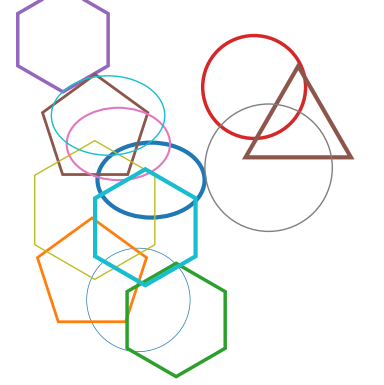[{"shape": "oval", "thickness": 3, "radius": 0.7, "center": [0.392, 0.532]}, {"shape": "circle", "thickness": 0.5, "radius": 0.67, "center": [0.359, 0.221]}, {"shape": "pentagon", "thickness": 2, "radius": 0.75, "center": [0.239, 0.285]}, {"shape": "hexagon", "thickness": 2.5, "radius": 0.74, "center": [0.458, 0.169]}, {"shape": "circle", "thickness": 2.5, "radius": 0.67, "center": [0.66, 0.774]}, {"shape": "hexagon", "thickness": 2.5, "radius": 0.68, "center": [0.164, 0.897]}, {"shape": "triangle", "thickness": 3, "radius": 0.79, "center": [0.775, 0.67]}, {"shape": "pentagon", "thickness": 2, "radius": 0.72, "center": [0.247, 0.663]}, {"shape": "oval", "thickness": 1.5, "radius": 0.67, "center": [0.307, 0.626]}, {"shape": "circle", "thickness": 1, "radius": 0.83, "center": [0.698, 0.564]}, {"shape": "hexagon", "thickness": 1, "radius": 0.9, "center": [0.246, 0.455]}, {"shape": "hexagon", "thickness": 3, "radius": 0.75, "center": [0.377, 0.41]}, {"shape": "oval", "thickness": 1, "radius": 0.74, "center": [0.281, 0.7]}]